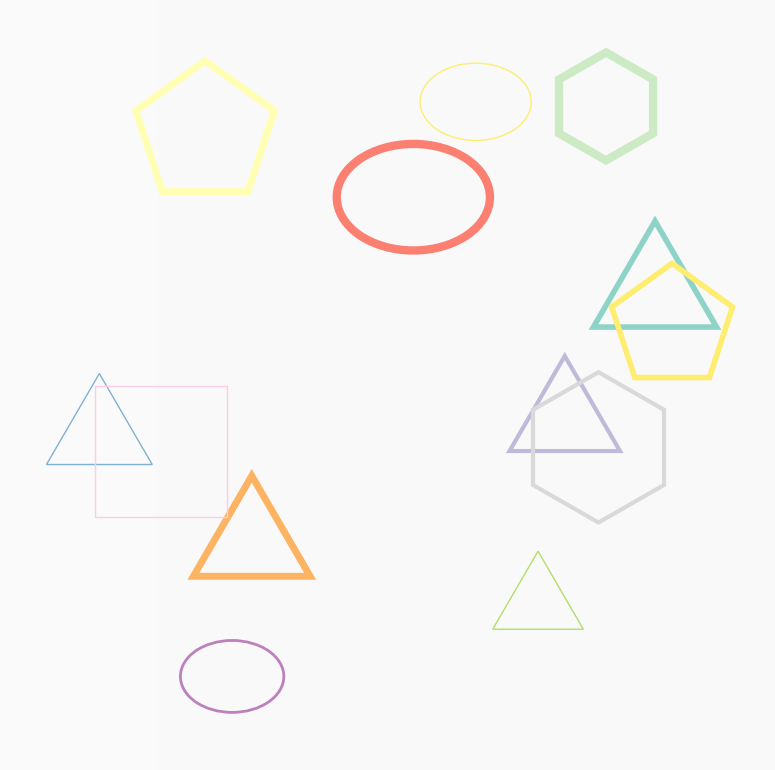[{"shape": "triangle", "thickness": 2, "radius": 0.46, "center": [0.845, 0.621]}, {"shape": "pentagon", "thickness": 2.5, "radius": 0.47, "center": [0.265, 0.827]}, {"shape": "triangle", "thickness": 1.5, "radius": 0.41, "center": [0.729, 0.455]}, {"shape": "oval", "thickness": 3, "radius": 0.49, "center": [0.533, 0.744]}, {"shape": "triangle", "thickness": 0.5, "radius": 0.39, "center": [0.128, 0.436]}, {"shape": "triangle", "thickness": 2.5, "radius": 0.43, "center": [0.325, 0.295]}, {"shape": "triangle", "thickness": 0.5, "radius": 0.34, "center": [0.694, 0.217]}, {"shape": "square", "thickness": 0.5, "radius": 0.43, "center": [0.208, 0.414]}, {"shape": "hexagon", "thickness": 1.5, "radius": 0.49, "center": [0.772, 0.419]}, {"shape": "oval", "thickness": 1, "radius": 0.33, "center": [0.3, 0.122]}, {"shape": "hexagon", "thickness": 3, "radius": 0.35, "center": [0.782, 0.862]}, {"shape": "oval", "thickness": 0.5, "radius": 0.36, "center": [0.614, 0.868]}, {"shape": "pentagon", "thickness": 2, "radius": 0.41, "center": [0.867, 0.576]}]